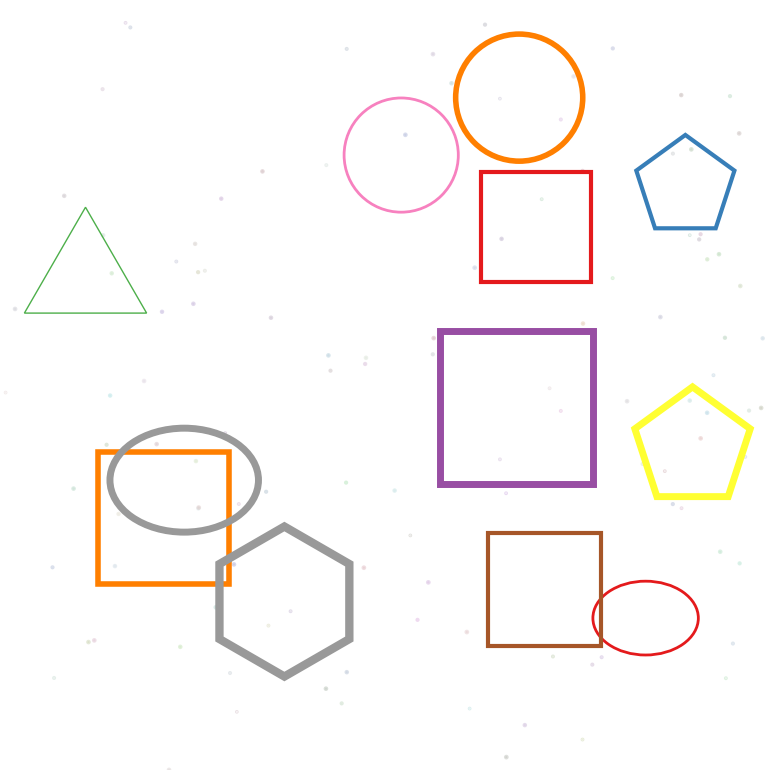[{"shape": "oval", "thickness": 1, "radius": 0.34, "center": [0.838, 0.197]}, {"shape": "square", "thickness": 1.5, "radius": 0.36, "center": [0.696, 0.705]}, {"shape": "pentagon", "thickness": 1.5, "radius": 0.34, "center": [0.89, 0.758]}, {"shape": "triangle", "thickness": 0.5, "radius": 0.46, "center": [0.111, 0.639]}, {"shape": "square", "thickness": 2.5, "radius": 0.5, "center": [0.671, 0.471]}, {"shape": "square", "thickness": 2, "radius": 0.43, "center": [0.212, 0.327]}, {"shape": "circle", "thickness": 2, "radius": 0.41, "center": [0.674, 0.873]}, {"shape": "pentagon", "thickness": 2.5, "radius": 0.39, "center": [0.899, 0.419]}, {"shape": "square", "thickness": 1.5, "radius": 0.36, "center": [0.707, 0.234]}, {"shape": "circle", "thickness": 1, "radius": 0.37, "center": [0.521, 0.799]}, {"shape": "oval", "thickness": 2.5, "radius": 0.48, "center": [0.239, 0.376]}, {"shape": "hexagon", "thickness": 3, "radius": 0.49, "center": [0.369, 0.219]}]